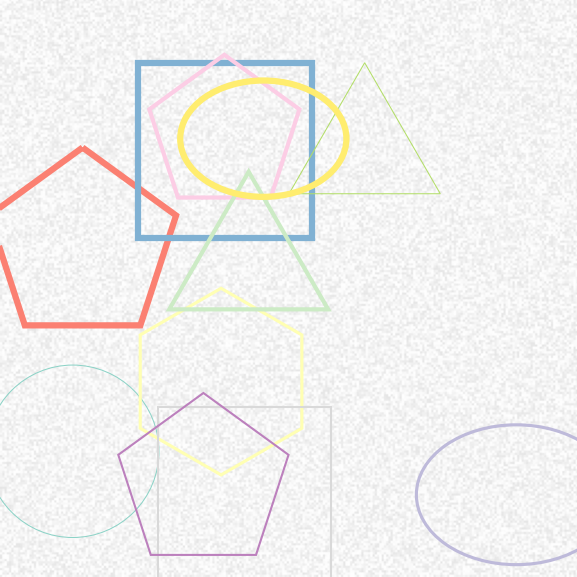[{"shape": "circle", "thickness": 0.5, "radius": 0.75, "center": [0.126, 0.218]}, {"shape": "hexagon", "thickness": 1.5, "radius": 0.81, "center": [0.383, 0.338]}, {"shape": "oval", "thickness": 1.5, "radius": 0.86, "center": [0.894, 0.142]}, {"shape": "pentagon", "thickness": 3, "radius": 0.85, "center": [0.143, 0.573]}, {"shape": "square", "thickness": 3, "radius": 0.75, "center": [0.39, 0.739]}, {"shape": "triangle", "thickness": 0.5, "radius": 0.76, "center": [0.631, 0.739]}, {"shape": "pentagon", "thickness": 2, "radius": 0.68, "center": [0.389, 0.768]}, {"shape": "square", "thickness": 1, "radius": 0.75, "center": [0.423, 0.145]}, {"shape": "pentagon", "thickness": 1, "radius": 0.77, "center": [0.352, 0.164]}, {"shape": "triangle", "thickness": 2, "radius": 0.79, "center": [0.431, 0.543]}, {"shape": "oval", "thickness": 3, "radius": 0.72, "center": [0.456, 0.759]}]